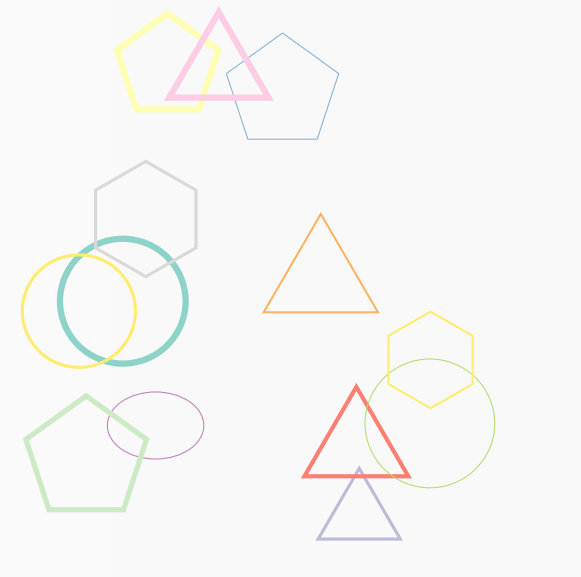[{"shape": "circle", "thickness": 3, "radius": 0.54, "center": [0.211, 0.478]}, {"shape": "pentagon", "thickness": 3, "radius": 0.46, "center": [0.288, 0.884]}, {"shape": "triangle", "thickness": 1.5, "radius": 0.41, "center": [0.618, 0.106]}, {"shape": "triangle", "thickness": 2, "radius": 0.52, "center": [0.613, 0.226]}, {"shape": "pentagon", "thickness": 0.5, "radius": 0.51, "center": [0.486, 0.84]}, {"shape": "triangle", "thickness": 1, "radius": 0.57, "center": [0.552, 0.515]}, {"shape": "circle", "thickness": 0.5, "radius": 0.56, "center": [0.74, 0.266]}, {"shape": "triangle", "thickness": 3, "radius": 0.49, "center": [0.376, 0.879]}, {"shape": "hexagon", "thickness": 1.5, "radius": 0.5, "center": [0.251, 0.62]}, {"shape": "oval", "thickness": 0.5, "radius": 0.41, "center": [0.268, 0.262]}, {"shape": "pentagon", "thickness": 2.5, "radius": 0.55, "center": [0.148, 0.205]}, {"shape": "circle", "thickness": 1.5, "radius": 0.49, "center": [0.136, 0.46]}, {"shape": "hexagon", "thickness": 1, "radius": 0.42, "center": [0.741, 0.376]}]